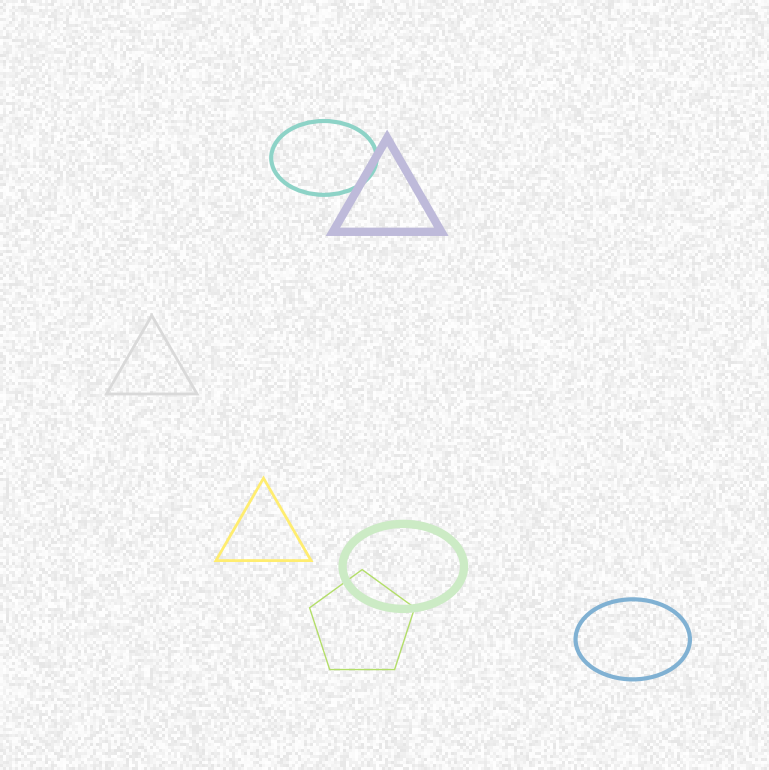[{"shape": "oval", "thickness": 1.5, "radius": 0.34, "center": [0.421, 0.795]}, {"shape": "triangle", "thickness": 3, "radius": 0.41, "center": [0.503, 0.74]}, {"shape": "oval", "thickness": 1.5, "radius": 0.37, "center": [0.822, 0.17]}, {"shape": "pentagon", "thickness": 0.5, "radius": 0.36, "center": [0.47, 0.188]}, {"shape": "triangle", "thickness": 1, "radius": 0.34, "center": [0.197, 0.522]}, {"shape": "oval", "thickness": 3, "radius": 0.39, "center": [0.524, 0.264]}, {"shape": "triangle", "thickness": 1, "radius": 0.36, "center": [0.342, 0.308]}]